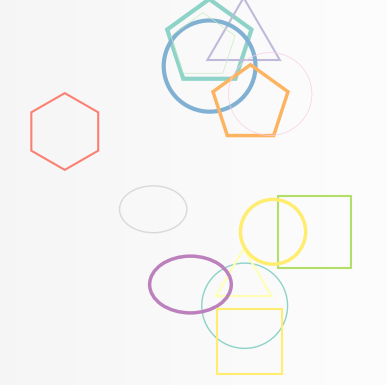[{"shape": "pentagon", "thickness": 3, "radius": 0.57, "center": [0.54, 0.888]}, {"shape": "circle", "thickness": 1, "radius": 0.55, "center": [0.631, 0.206]}, {"shape": "triangle", "thickness": 1.5, "radius": 0.41, "center": [0.629, 0.272]}, {"shape": "triangle", "thickness": 1.5, "radius": 0.54, "center": [0.629, 0.898]}, {"shape": "hexagon", "thickness": 1.5, "radius": 0.5, "center": [0.167, 0.658]}, {"shape": "circle", "thickness": 3, "radius": 0.59, "center": [0.541, 0.828]}, {"shape": "pentagon", "thickness": 2.5, "radius": 0.51, "center": [0.646, 0.73]}, {"shape": "square", "thickness": 1.5, "radius": 0.47, "center": [0.811, 0.397]}, {"shape": "circle", "thickness": 0.5, "radius": 0.54, "center": [0.697, 0.756]}, {"shape": "oval", "thickness": 1, "radius": 0.43, "center": [0.395, 0.456]}, {"shape": "oval", "thickness": 2.5, "radius": 0.53, "center": [0.491, 0.261]}, {"shape": "pentagon", "thickness": 0.5, "radius": 0.43, "center": [0.524, 0.88]}, {"shape": "circle", "thickness": 2.5, "radius": 0.42, "center": [0.705, 0.398]}, {"shape": "square", "thickness": 1.5, "radius": 0.42, "center": [0.644, 0.112]}]